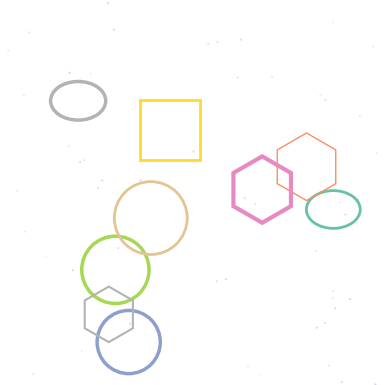[{"shape": "oval", "thickness": 2, "radius": 0.35, "center": [0.866, 0.456]}, {"shape": "hexagon", "thickness": 1, "radius": 0.44, "center": [0.796, 0.567]}, {"shape": "circle", "thickness": 2.5, "radius": 0.41, "center": [0.334, 0.112]}, {"shape": "hexagon", "thickness": 3, "radius": 0.43, "center": [0.681, 0.508]}, {"shape": "circle", "thickness": 2.5, "radius": 0.44, "center": [0.3, 0.299]}, {"shape": "square", "thickness": 2, "radius": 0.39, "center": [0.442, 0.662]}, {"shape": "circle", "thickness": 2, "radius": 0.47, "center": [0.392, 0.434]}, {"shape": "oval", "thickness": 2.5, "radius": 0.36, "center": [0.203, 0.738]}, {"shape": "hexagon", "thickness": 1.5, "radius": 0.36, "center": [0.283, 0.183]}]